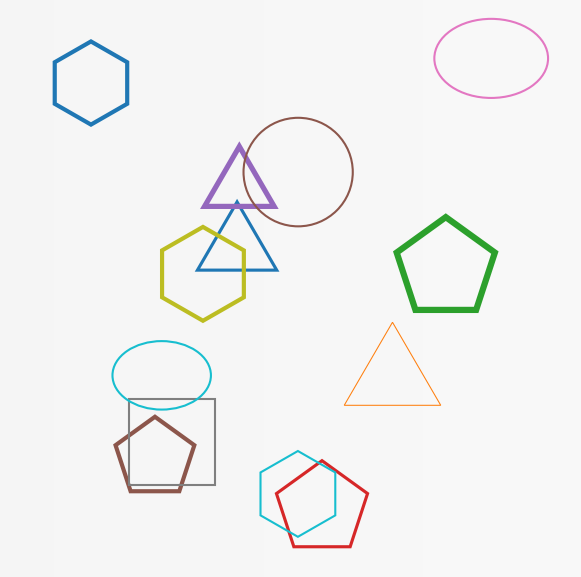[{"shape": "triangle", "thickness": 1.5, "radius": 0.39, "center": [0.408, 0.571]}, {"shape": "hexagon", "thickness": 2, "radius": 0.36, "center": [0.157, 0.855]}, {"shape": "triangle", "thickness": 0.5, "radius": 0.48, "center": [0.675, 0.345]}, {"shape": "pentagon", "thickness": 3, "radius": 0.44, "center": [0.767, 0.534]}, {"shape": "pentagon", "thickness": 1.5, "radius": 0.41, "center": [0.554, 0.119]}, {"shape": "triangle", "thickness": 2.5, "radius": 0.35, "center": [0.412, 0.676]}, {"shape": "pentagon", "thickness": 2, "radius": 0.36, "center": [0.267, 0.206]}, {"shape": "circle", "thickness": 1, "radius": 0.47, "center": [0.513, 0.701]}, {"shape": "oval", "thickness": 1, "radius": 0.49, "center": [0.845, 0.898]}, {"shape": "square", "thickness": 1, "radius": 0.37, "center": [0.296, 0.234]}, {"shape": "hexagon", "thickness": 2, "radius": 0.41, "center": [0.349, 0.525]}, {"shape": "hexagon", "thickness": 1, "radius": 0.37, "center": [0.513, 0.144]}, {"shape": "oval", "thickness": 1, "radius": 0.42, "center": [0.278, 0.349]}]